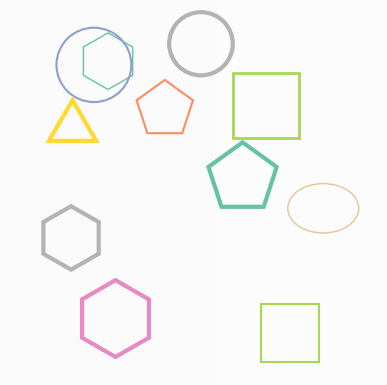[{"shape": "pentagon", "thickness": 3, "radius": 0.46, "center": [0.626, 0.538]}, {"shape": "hexagon", "thickness": 1, "radius": 0.37, "center": [0.279, 0.841]}, {"shape": "pentagon", "thickness": 1.5, "radius": 0.38, "center": [0.425, 0.716]}, {"shape": "circle", "thickness": 1.5, "radius": 0.48, "center": [0.242, 0.831]}, {"shape": "hexagon", "thickness": 3, "radius": 0.5, "center": [0.298, 0.173]}, {"shape": "square", "thickness": 1.5, "radius": 0.38, "center": [0.748, 0.134]}, {"shape": "square", "thickness": 2, "radius": 0.42, "center": [0.686, 0.727]}, {"shape": "triangle", "thickness": 3, "radius": 0.35, "center": [0.187, 0.669]}, {"shape": "oval", "thickness": 1, "radius": 0.46, "center": [0.834, 0.459]}, {"shape": "circle", "thickness": 3, "radius": 0.41, "center": [0.519, 0.886]}, {"shape": "hexagon", "thickness": 3, "radius": 0.41, "center": [0.183, 0.382]}]